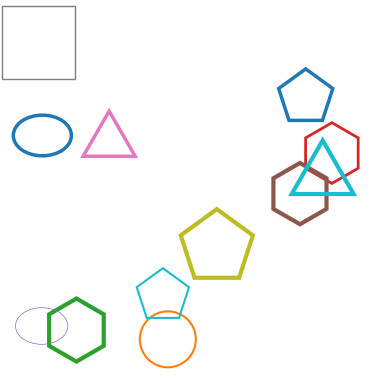[{"shape": "pentagon", "thickness": 2.5, "radius": 0.37, "center": [0.794, 0.747]}, {"shape": "oval", "thickness": 2.5, "radius": 0.38, "center": [0.11, 0.648]}, {"shape": "circle", "thickness": 1.5, "radius": 0.36, "center": [0.436, 0.119]}, {"shape": "hexagon", "thickness": 3, "radius": 0.41, "center": [0.199, 0.143]}, {"shape": "hexagon", "thickness": 2, "radius": 0.39, "center": [0.862, 0.602]}, {"shape": "oval", "thickness": 0.5, "radius": 0.34, "center": [0.108, 0.153]}, {"shape": "hexagon", "thickness": 3, "radius": 0.4, "center": [0.779, 0.497]}, {"shape": "triangle", "thickness": 2.5, "radius": 0.39, "center": [0.284, 0.633]}, {"shape": "square", "thickness": 1, "radius": 0.48, "center": [0.101, 0.89]}, {"shape": "pentagon", "thickness": 3, "radius": 0.49, "center": [0.563, 0.358]}, {"shape": "triangle", "thickness": 3, "radius": 0.46, "center": [0.838, 0.542]}, {"shape": "pentagon", "thickness": 1.5, "radius": 0.36, "center": [0.423, 0.232]}]